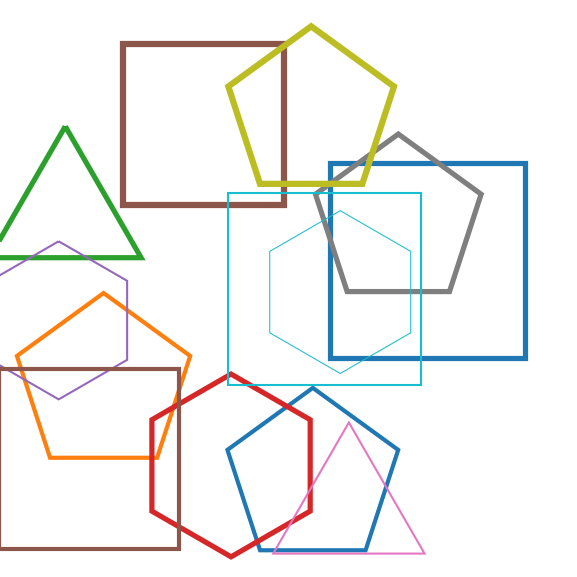[{"shape": "pentagon", "thickness": 2, "radius": 0.78, "center": [0.542, 0.172]}, {"shape": "square", "thickness": 2.5, "radius": 0.84, "center": [0.741, 0.548]}, {"shape": "pentagon", "thickness": 2, "radius": 0.79, "center": [0.179, 0.334]}, {"shape": "triangle", "thickness": 2.5, "radius": 0.76, "center": [0.113, 0.629]}, {"shape": "hexagon", "thickness": 2.5, "radius": 0.79, "center": [0.4, 0.193]}, {"shape": "hexagon", "thickness": 1, "radius": 0.68, "center": [0.102, 0.444]}, {"shape": "square", "thickness": 2, "radius": 0.78, "center": [0.154, 0.205]}, {"shape": "square", "thickness": 3, "radius": 0.7, "center": [0.352, 0.783]}, {"shape": "triangle", "thickness": 1, "radius": 0.76, "center": [0.604, 0.116]}, {"shape": "pentagon", "thickness": 2.5, "radius": 0.75, "center": [0.69, 0.616]}, {"shape": "pentagon", "thickness": 3, "radius": 0.75, "center": [0.539, 0.803]}, {"shape": "hexagon", "thickness": 0.5, "radius": 0.7, "center": [0.589, 0.493]}, {"shape": "square", "thickness": 1, "radius": 0.83, "center": [0.562, 0.498]}]